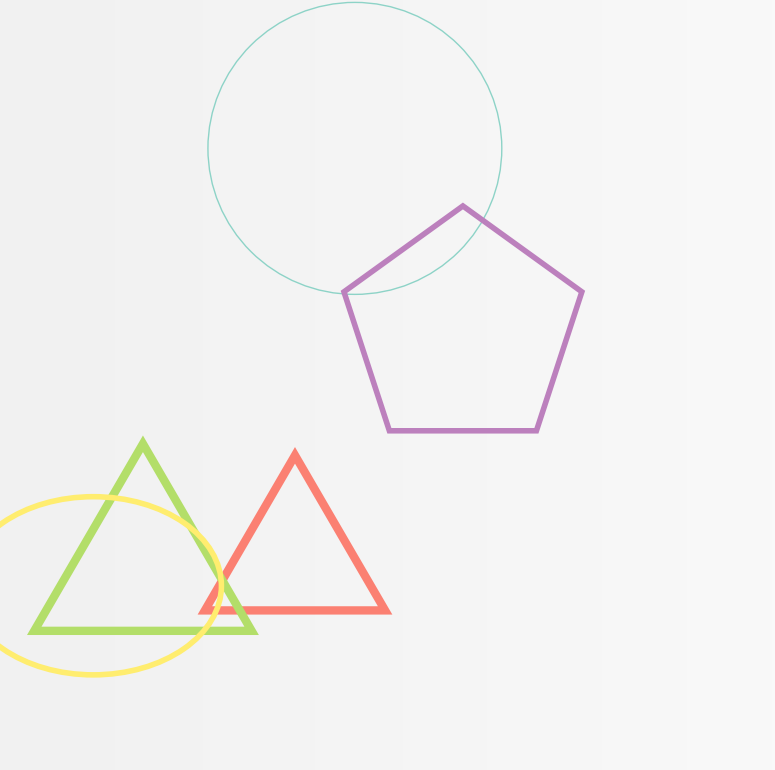[{"shape": "circle", "thickness": 0.5, "radius": 0.95, "center": [0.458, 0.807]}, {"shape": "triangle", "thickness": 3, "radius": 0.67, "center": [0.381, 0.274]}, {"shape": "triangle", "thickness": 3, "radius": 0.81, "center": [0.184, 0.262]}, {"shape": "pentagon", "thickness": 2, "radius": 0.81, "center": [0.597, 0.571]}, {"shape": "oval", "thickness": 2, "radius": 0.83, "center": [0.12, 0.239]}]